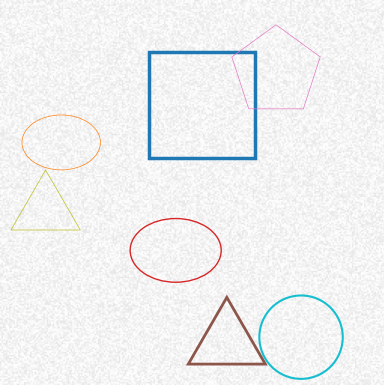[{"shape": "square", "thickness": 2.5, "radius": 0.69, "center": [0.524, 0.728]}, {"shape": "oval", "thickness": 0.5, "radius": 0.51, "center": [0.159, 0.63]}, {"shape": "oval", "thickness": 1, "radius": 0.59, "center": [0.456, 0.35]}, {"shape": "triangle", "thickness": 2, "radius": 0.58, "center": [0.589, 0.112]}, {"shape": "pentagon", "thickness": 0.5, "radius": 0.6, "center": [0.717, 0.815]}, {"shape": "triangle", "thickness": 0.5, "radius": 0.52, "center": [0.119, 0.455]}, {"shape": "circle", "thickness": 1.5, "radius": 0.54, "center": [0.782, 0.124]}]